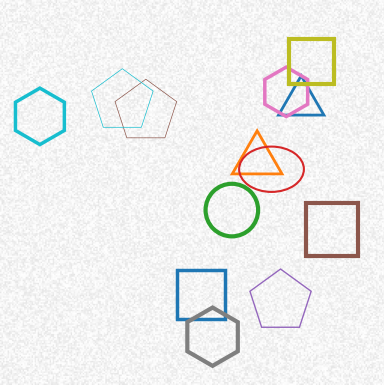[{"shape": "triangle", "thickness": 2, "radius": 0.34, "center": [0.782, 0.735]}, {"shape": "square", "thickness": 2.5, "radius": 0.32, "center": [0.522, 0.236]}, {"shape": "triangle", "thickness": 2, "radius": 0.37, "center": [0.668, 0.586]}, {"shape": "circle", "thickness": 3, "radius": 0.34, "center": [0.602, 0.454]}, {"shape": "oval", "thickness": 1.5, "radius": 0.42, "center": [0.705, 0.56]}, {"shape": "pentagon", "thickness": 1, "radius": 0.42, "center": [0.729, 0.218]}, {"shape": "pentagon", "thickness": 0.5, "radius": 0.42, "center": [0.379, 0.71]}, {"shape": "square", "thickness": 3, "radius": 0.34, "center": [0.863, 0.405]}, {"shape": "hexagon", "thickness": 2.5, "radius": 0.32, "center": [0.743, 0.761]}, {"shape": "hexagon", "thickness": 3, "radius": 0.38, "center": [0.552, 0.125]}, {"shape": "square", "thickness": 3, "radius": 0.3, "center": [0.809, 0.84]}, {"shape": "hexagon", "thickness": 2.5, "radius": 0.37, "center": [0.104, 0.698]}, {"shape": "pentagon", "thickness": 0.5, "radius": 0.42, "center": [0.318, 0.737]}]